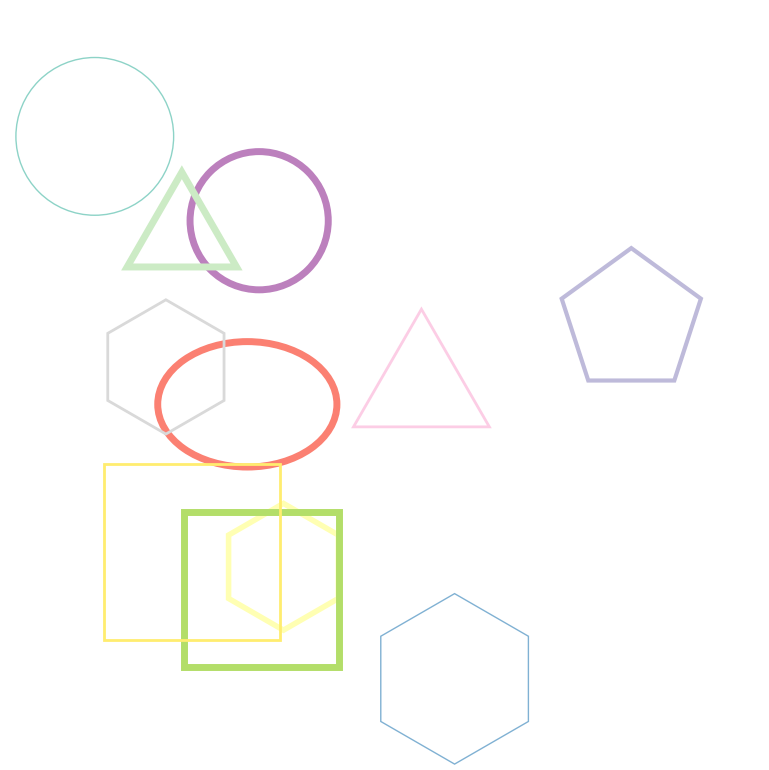[{"shape": "circle", "thickness": 0.5, "radius": 0.51, "center": [0.123, 0.823]}, {"shape": "hexagon", "thickness": 2, "radius": 0.41, "center": [0.368, 0.264]}, {"shape": "pentagon", "thickness": 1.5, "radius": 0.48, "center": [0.82, 0.583]}, {"shape": "oval", "thickness": 2.5, "radius": 0.58, "center": [0.321, 0.475]}, {"shape": "hexagon", "thickness": 0.5, "radius": 0.55, "center": [0.59, 0.118]}, {"shape": "square", "thickness": 2.5, "radius": 0.5, "center": [0.34, 0.234]}, {"shape": "triangle", "thickness": 1, "radius": 0.51, "center": [0.547, 0.497]}, {"shape": "hexagon", "thickness": 1, "radius": 0.44, "center": [0.215, 0.523]}, {"shape": "circle", "thickness": 2.5, "radius": 0.45, "center": [0.337, 0.713]}, {"shape": "triangle", "thickness": 2.5, "radius": 0.41, "center": [0.236, 0.694]}, {"shape": "square", "thickness": 1, "radius": 0.57, "center": [0.249, 0.283]}]